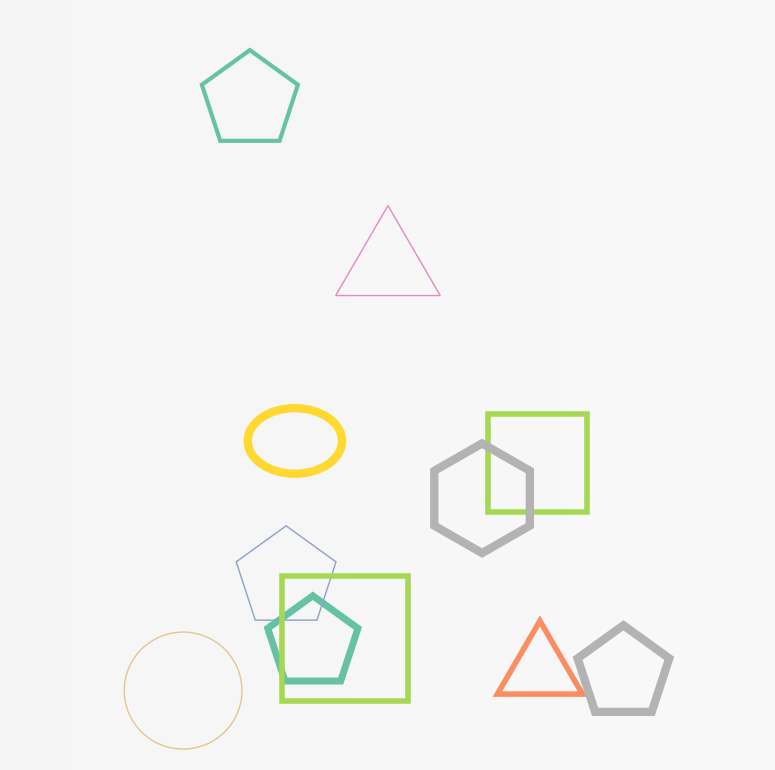[{"shape": "pentagon", "thickness": 1.5, "radius": 0.33, "center": [0.322, 0.87]}, {"shape": "pentagon", "thickness": 2.5, "radius": 0.31, "center": [0.404, 0.165]}, {"shape": "triangle", "thickness": 2, "radius": 0.32, "center": [0.697, 0.13]}, {"shape": "pentagon", "thickness": 0.5, "radius": 0.34, "center": [0.369, 0.249]}, {"shape": "triangle", "thickness": 0.5, "radius": 0.39, "center": [0.501, 0.655]}, {"shape": "square", "thickness": 2, "radius": 0.41, "center": [0.445, 0.171]}, {"shape": "square", "thickness": 2, "radius": 0.32, "center": [0.693, 0.399]}, {"shape": "oval", "thickness": 3, "radius": 0.3, "center": [0.38, 0.427]}, {"shape": "circle", "thickness": 0.5, "radius": 0.38, "center": [0.236, 0.103]}, {"shape": "hexagon", "thickness": 3, "radius": 0.36, "center": [0.622, 0.353]}, {"shape": "pentagon", "thickness": 3, "radius": 0.31, "center": [0.804, 0.126]}]